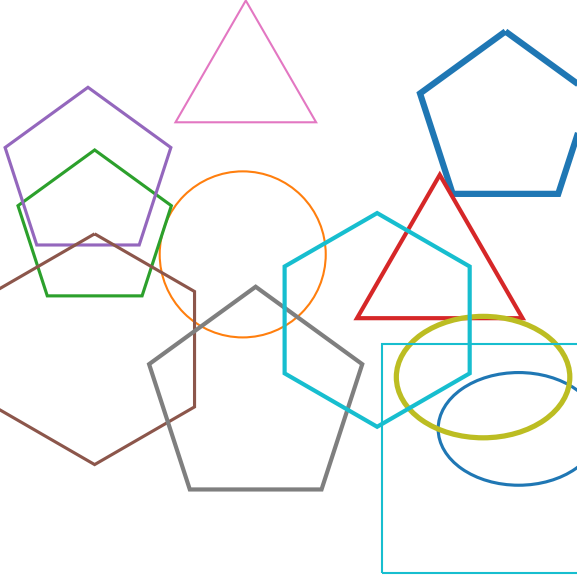[{"shape": "pentagon", "thickness": 3, "radius": 0.78, "center": [0.875, 0.789]}, {"shape": "oval", "thickness": 1.5, "radius": 0.7, "center": [0.898, 0.256]}, {"shape": "circle", "thickness": 1, "radius": 0.72, "center": [0.42, 0.559]}, {"shape": "pentagon", "thickness": 1.5, "radius": 0.7, "center": [0.164, 0.6]}, {"shape": "triangle", "thickness": 2, "radius": 0.83, "center": [0.761, 0.531]}, {"shape": "pentagon", "thickness": 1.5, "radius": 0.75, "center": [0.152, 0.697]}, {"shape": "hexagon", "thickness": 1.5, "radius": 1.0, "center": [0.164, 0.394]}, {"shape": "triangle", "thickness": 1, "radius": 0.7, "center": [0.426, 0.858]}, {"shape": "pentagon", "thickness": 2, "radius": 0.97, "center": [0.443, 0.309]}, {"shape": "oval", "thickness": 2.5, "radius": 0.75, "center": [0.836, 0.346]}, {"shape": "hexagon", "thickness": 2, "radius": 0.93, "center": [0.653, 0.445]}, {"shape": "square", "thickness": 1, "radius": 0.99, "center": [0.86, 0.205]}]